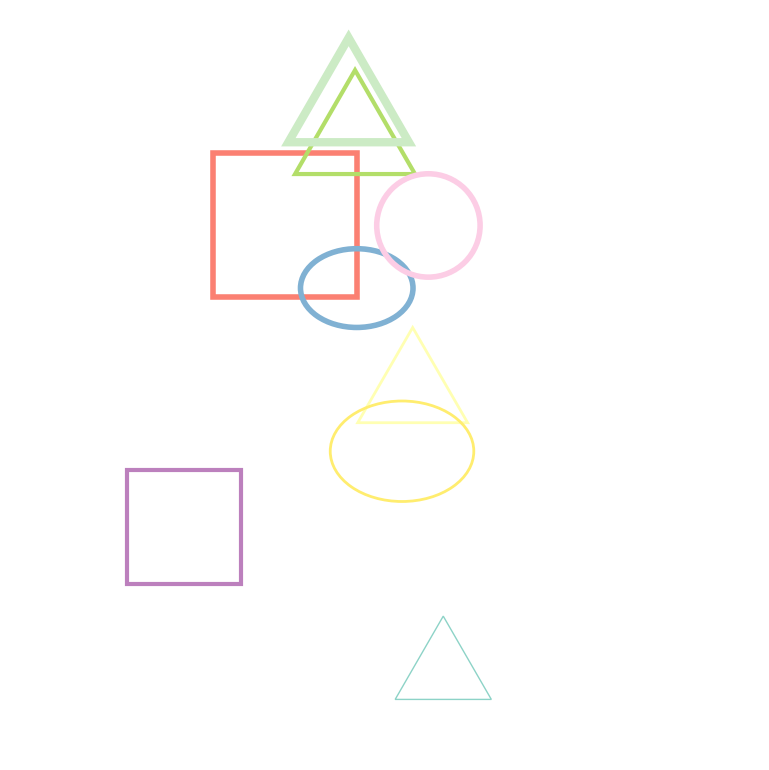[{"shape": "triangle", "thickness": 0.5, "radius": 0.36, "center": [0.576, 0.128]}, {"shape": "triangle", "thickness": 1, "radius": 0.41, "center": [0.536, 0.492]}, {"shape": "square", "thickness": 2, "radius": 0.47, "center": [0.37, 0.708]}, {"shape": "oval", "thickness": 2, "radius": 0.37, "center": [0.463, 0.626]}, {"shape": "triangle", "thickness": 1.5, "radius": 0.45, "center": [0.461, 0.819]}, {"shape": "circle", "thickness": 2, "radius": 0.34, "center": [0.556, 0.707]}, {"shape": "square", "thickness": 1.5, "radius": 0.37, "center": [0.239, 0.316]}, {"shape": "triangle", "thickness": 3, "radius": 0.45, "center": [0.453, 0.86]}, {"shape": "oval", "thickness": 1, "radius": 0.47, "center": [0.522, 0.414]}]